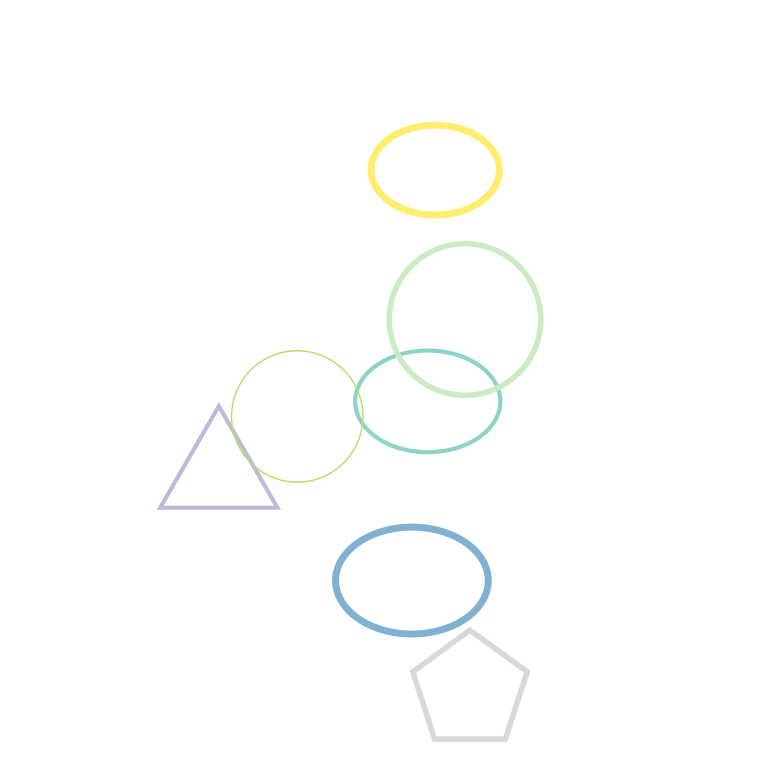[{"shape": "oval", "thickness": 1.5, "radius": 0.47, "center": [0.556, 0.479]}, {"shape": "triangle", "thickness": 1.5, "radius": 0.44, "center": [0.284, 0.385]}, {"shape": "oval", "thickness": 2.5, "radius": 0.5, "center": [0.535, 0.246]}, {"shape": "circle", "thickness": 0.5, "radius": 0.43, "center": [0.386, 0.459]}, {"shape": "pentagon", "thickness": 2, "radius": 0.39, "center": [0.61, 0.103]}, {"shape": "circle", "thickness": 2, "radius": 0.49, "center": [0.604, 0.585]}, {"shape": "oval", "thickness": 2.5, "radius": 0.42, "center": [0.565, 0.779]}]